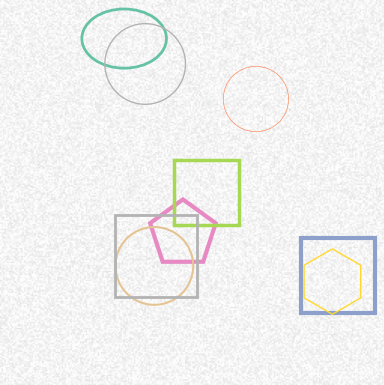[{"shape": "oval", "thickness": 2, "radius": 0.55, "center": [0.322, 0.9]}, {"shape": "circle", "thickness": 0.5, "radius": 0.42, "center": [0.665, 0.743]}, {"shape": "square", "thickness": 3, "radius": 0.48, "center": [0.879, 0.285]}, {"shape": "pentagon", "thickness": 3, "radius": 0.45, "center": [0.475, 0.393]}, {"shape": "square", "thickness": 2.5, "radius": 0.42, "center": [0.536, 0.499]}, {"shape": "hexagon", "thickness": 1, "radius": 0.42, "center": [0.863, 0.269]}, {"shape": "circle", "thickness": 1.5, "radius": 0.51, "center": [0.401, 0.309]}, {"shape": "square", "thickness": 2, "radius": 0.53, "center": [0.404, 0.334]}, {"shape": "circle", "thickness": 1, "radius": 0.52, "center": [0.377, 0.834]}]